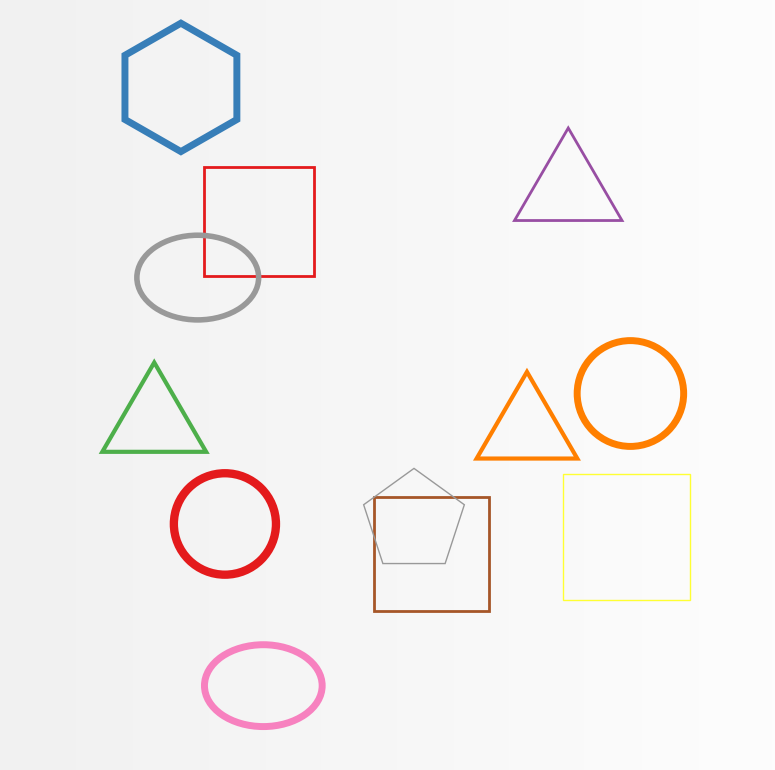[{"shape": "circle", "thickness": 3, "radius": 0.33, "center": [0.29, 0.32]}, {"shape": "square", "thickness": 1, "radius": 0.35, "center": [0.334, 0.712]}, {"shape": "hexagon", "thickness": 2.5, "radius": 0.42, "center": [0.233, 0.886]}, {"shape": "triangle", "thickness": 1.5, "radius": 0.39, "center": [0.199, 0.452]}, {"shape": "triangle", "thickness": 1, "radius": 0.4, "center": [0.733, 0.754]}, {"shape": "triangle", "thickness": 1.5, "radius": 0.38, "center": [0.68, 0.442]}, {"shape": "circle", "thickness": 2.5, "radius": 0.34, "center": [0.813, 0.489]}, {"shape": "square", "thickness": 0.5, "radius": 0.41, "center": [0.808, 0.303]}, {"shape": "square", "thickness": 1, "radius": 0.37, "center": [0.556, 0.281]}, {"shape": "oval", "thickness": 2.5, "radius": 0.38, "center": [0.34, 0.11]}, {"shape": "pentagon", "thickness": 0.5, "radius": 0.34, "center": [0.534, 0.323]}, {"shape": "oval", "thickness": 2, "radius": 0.39, "center": [0.255, 0.64]}]